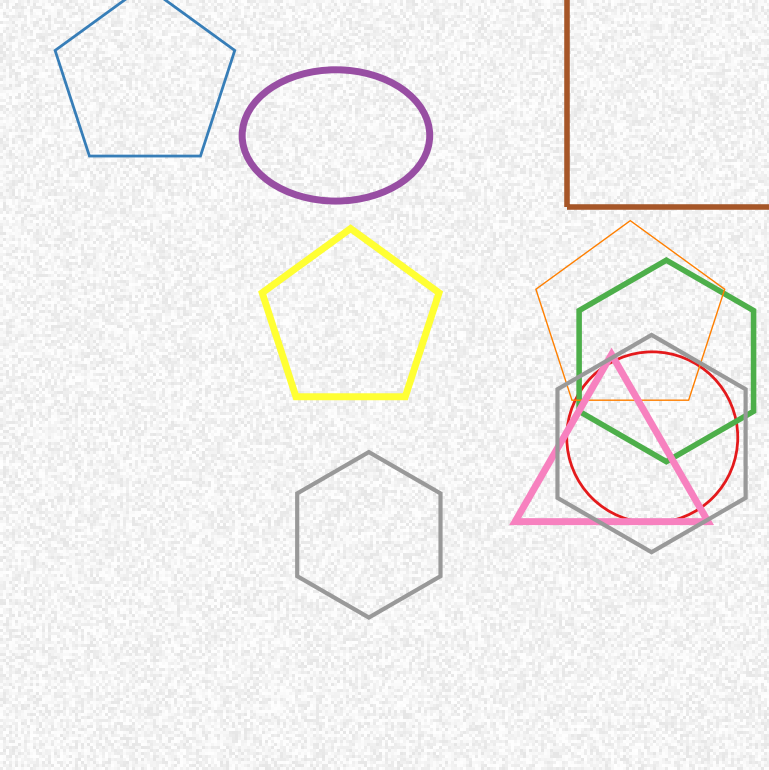[{"shape": "circle", "thickness": 1, "radius": 0.56, "center": [0.847, 0.432]}, {"shape": "pentagon", "thickness": 1, "radius": 0.61, "center": [0.188, 0.897]}, {"shape": "hexagon", "thickness": 2, "radius": 0.65, "center": [0.865, 0.531]}, {"shape": "oval", "thickness": 2.5, "radius": 0.61, "center": [0.436, 0.824]}, {"shape": "pentagon", "thickness": 0.5, "radius": 0.64, "center": [0.819, 0.585]}, {"shape": "pentagon", "thickness": 2.5, "radius": 0.6, "center": [0.455, 0.582]}, {"shape": "square", "thickness": 2, "radius": 0.68, "center": [0.871, 0.867]}, {"shape": "triangle", "thickness": 2.5, "radius": 0.72, "center": [0.794, 0.395]}, {"shape": "hexagon", "thickness": 1.5, "radius": 0.71, "center": [0.846, 0.424]}, {"shape": "hexagon", "thickness": 1.5, "radius": 0.54, "center": [0.479, 0.305]}]